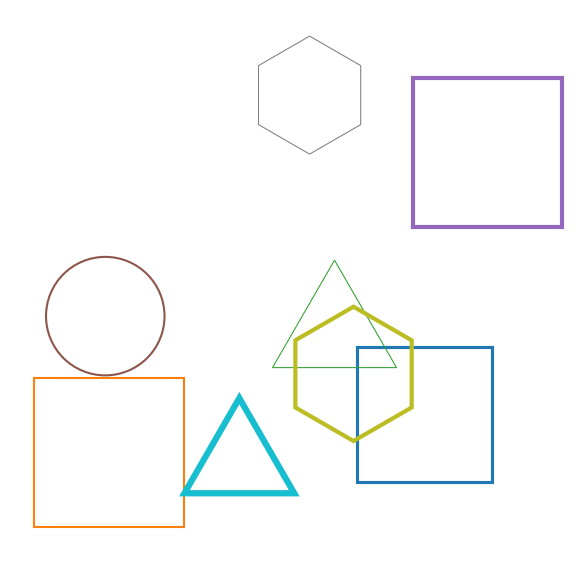[{"shape": "square", "thickness": 1.5, "radius": 0.58, "center": [0.735, 0.281]}, {"shape": "square", "thickness": 1, "radius": 0.65, "center": [0.188, 0.215]}, {"shape": "triangle", "thickness": 0.5, "radius": 0.62, "center": [0.579, 0.425]}, {"shape": "square", "thickness": 2, "radius": 0.64, "center": [0.844, 0.735]}, {"shape": "circle", "thickness": 1, "radius": 0.51, "center": [0.182, 0.452]}, {"shape": "hexagon", "thickness": 0.5, "radius": 0.51, "center": [0.536, 0.834]}, {"shape": "hexagon", "thickness": 2, "radius": 0.58, "center": [0.612, 0.352]}, {"shape": "triangle", "thickness": 3, "radius": 0.55, "center": [0.414, 0.2]}]